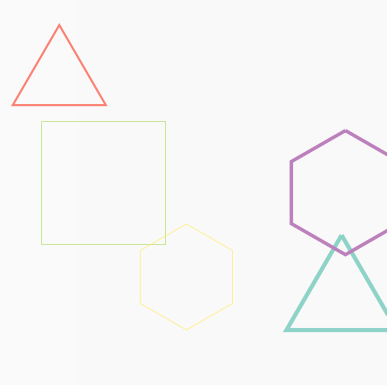[{"shape": "triangle", "thickness": 3, "radius": 0.82, "center": [0.882, 0.225]}, {"shape": "triangle", "thickness": 1.5, "radius": 0.69, "center": [0.153, 0.796]}, {"shape": "square", "thickness": 0.5, "radius": 0.8, "center": [0.265, 0.526]}, {"shape": "hexagon", "thickness": 2.5, "radius": 0.81, "center": [0.891, 0.5]}, {"shape": "hexagon", "thickness": 0.5, "radius": 0.69, "center": [0.481, 0.281]}]